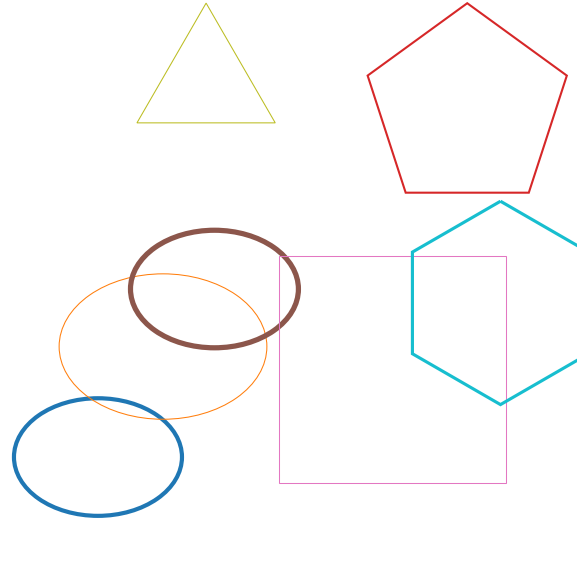[{"shape": "oval", "thickness": 2, "radius": 0.73, "center": [0.17, 0.208]}, {"shape": "oval", "thickness": 0.5, "radius": 0.9, "center": [0.282, 0.399]}, {"shape": "pentagon", "thickness": 1, "radius": 0.91, "center": [0.809, 0.812]}, {"shape": "oval", "thickness": 2.5, "radius": 0.73, "center": [0.371, 0.499]}, {"shape": "square", "thickness": 0.5, "radius": 0.98, "center": [0.679, 0.359]}, {"shape": "triangle", "thickness": 0.5, "radius": 0.69, "center": [0.357, 0.856]}, {"shape": "hexagon", "thickness": 1.5, "radius": 0.88, "center": [0.867, 0.475]}]